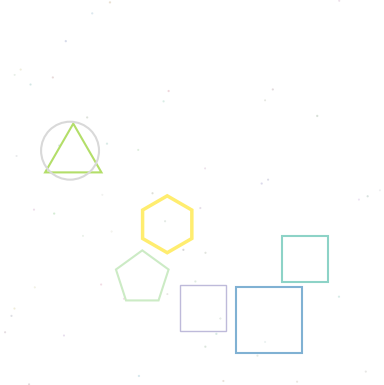[{"shape": "square", "thickness": 1.5, "radius": 0.3, "center": [0.792, 0.327]}, {"shape": "square", "thickness": 1, "radius": 0.3, "center": [0.528, 0.2]}, {"shape": "square", "thickness": 1.5, "radius": 0.43, "center": [0.698, 0.169]}, {"shape": "triangle", "thickness": 1.5, "radius": 0.42, "center": [0.19, 0.594]}, {"shape": "circle", "thickness": 1.5, "radius": 0.38, "center": [0.182, 0.609]}, {"shape": "pentagon", "thickness": 1.5, "radius": 0.36, "center": [0.37, 0.278]}, {"shape": "hexagon", "thickness": 2.5, "radius": 0.37, "center": [0.434, 0.417]}]